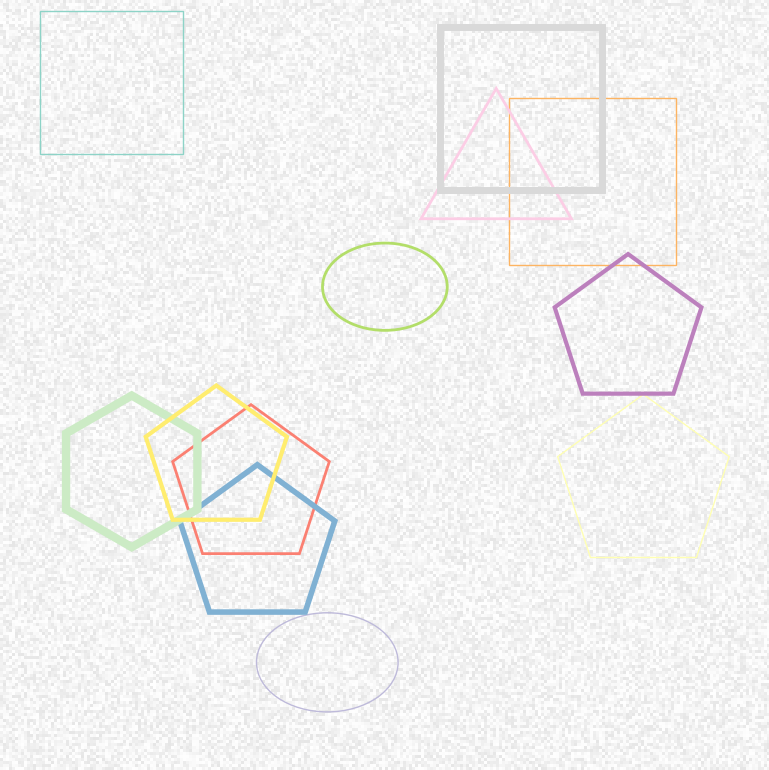[{"shape": "square", "thickness": 0.5, "radius": 0.46, "center": [0.145, 0.893]}, {"shape": "pentagon", "thickness": 0.5, "radius": 0.59, "center": [0.836, 0.371]}, {"shape": "oval", "thickness": 0.5, "radius": 0.46, "center": [0.425, 0.14]}, {"shape": "pentagon", "thickness": 1, "radius": 0.53, "center": [0.326, 0.368]}, {"shape": "pentagon", "thickness": 2, "radius": 0.53, "center": [0.334, 0.291]}, {"shape": "square", "thickness": 0.5, "radius": 0.54, "center": [0.769, 0.764]}, {"shape": "oval", "thickness": 1, "radius": 0.4, "center": [0.5, 0.628]}, {"shape": "triangle", "thickness": 1, "radius": 0.56, "center": [0.644, 0.772]}, {"shape": "square", "thickness": 2.5, "radius": 0.53, "center": [0.676, 0.859]}, {"shape": "pentagon", "thickness": 1.5, "radius": 0.5, "center": [0.816, 0.57]}, {"shape": "hexagon", "thickness": 3, "radius": 0.49, "center": [0.171, 0.388]}, {"shape": "pentagon", "thickness": 1.5, "radius": 0.48, "center": [0.281, 0.403]}]